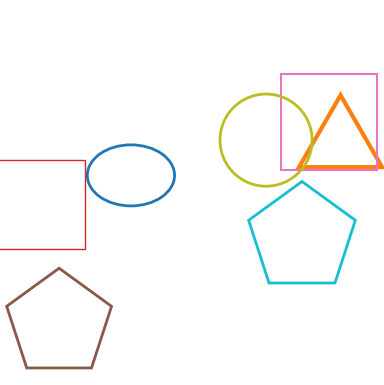[{"shape": "oval", "thickness": 2, "radius": 0.57, "center": [0.34, 0.544]}, {"shape": "triangle", "thickness": 3, "radius": 0.62, "center": [0.885, 0.628]}, {"shape": "square", "thickness": 1, "radius": 0.58, "center": [0.105, 0.468]}, {"shape": "pentagon", "thickness": 2, "radius": 0.72, "center": [0.154, 0.16]}, {"shape": "square", "thickness": 1.5, "radius": 0.62, "center": [0.854, 0.683]}, {"shape": "circle", "thickness": 2, "radius": 0.6, "center": [0.691, 0.636]}, {"shape": "pentagon", "thickness": 2, "radius": 0.73, "center": [0.784, 0.383]}]